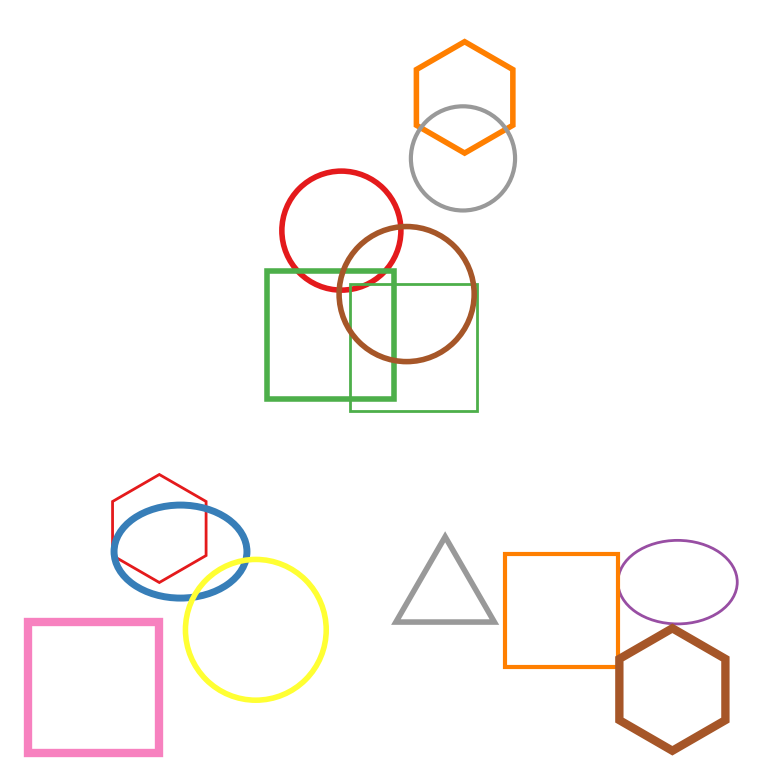[{"shape": "circle", "thickness": 2, "radius": 0.39, "center": [0.443, 0.7]}, {"shape": "hexagon", "thickness": 1, "radius": 0.35, "center": [0.207, 0.314]}, {"shape": "oval", "thickness": 2.5, "radius": 0.43, "center": [0.234, 0.284]}, {"shape": "square", "thickness": 1, "radius": 0.41, "center": [0.537, 0.549]}, {"shape": "square", "thickness": 2, "radius": 0.41, "center": [0.429, 0.565]}, {"shape": "oval", "thickness": 1, "radius": 0.39, "center": [0.88, 0.244]}, {"shape": "hexagon", "thickness": 2, "radius": 0.36, "center": [0.603, 0.874]}, {"shape": "square", "thickness": 1.5, "radius": 0.37, "center": [0.73, 0.207]}, {"shape": "circle", "thickness": 2, "radius": 0.46, "center": [0.332, 0.182]}, {"shape": "circle", "thickness": 2, "radius": 0.44, "center": [0.528, 0.618]}, {"shape": "hexagon", "thickness": 3, "radius": 0.4, "center": [0.873, 0.105]}, {"shape": "square", "thickness": 3, "radius": 0.43, "center": [0.121, 0.107]}, {"shape": "circle", "thickness": 1.5, "radius": 0.34, "center": [0.601, 0.794]}, {"shape": "triangle", "thickness": 2, "radius": 0.37, "center": [0.578, 0.229]}]